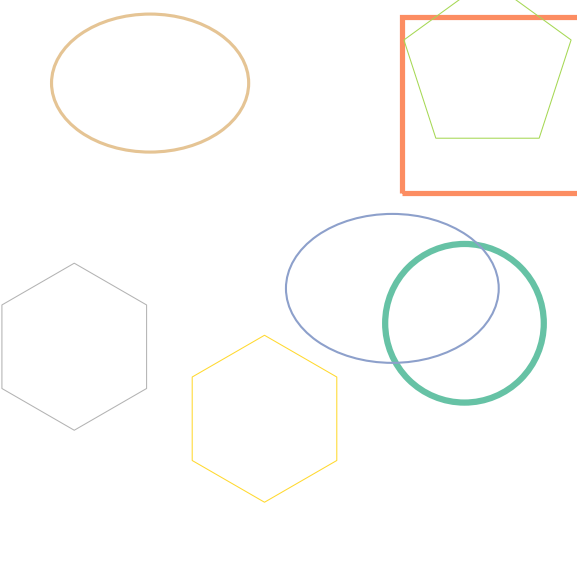[{"shape": "circle", "thickness": 3, "radius": 0.69, "center": [0.804, 0.439]}, {"shape": "square", "thickness": 2.5, "radius": 0.76, "center": [0.849, 0.817]}, {"shape": "oval", "thickness": 1, "radius": 0.92, "center": [0.679, 0.5]}, {"shape": "pentagon", "thickness": 0.5, "radius": 0.76, "center": [0.844, 0.883]}, {"shape": "hexagon", "thickness": 0.5, "radius": 0.72, "center": [0.458, 0.274]}, {"shape": "oval", "thickness": 1.5, "radius": 0.85, "center": [0.26, 0.855]}, {"shape": "hexagon", "thickness": 0.5, "radius": 0.72, "center": [0.129, 0.399]}]